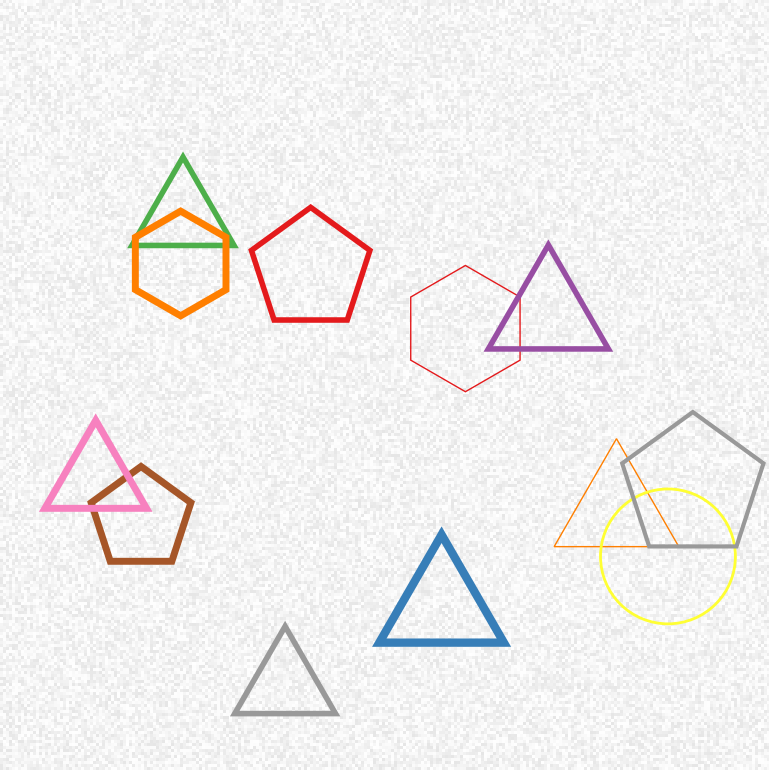[{"shape": "pentagon", "thickness": 2, "radius": 0.4, "center": [0.403, 0.65]}, {"shape": "hexagon", "thickness": 0.5, "radius": 0.41, "center": [0.604, 0.573]}, {"shape": "triangle", "thickness": 3, "radius": 0.47, "center": [0.574, 0.212]}, {"shape": "triangle", "thickness": 2, "radius": 0.38, "center": [0.238, 0.719]}, {"shape": "triangle", "thickness": 2, "radius": 0.45, "center": [0.712, 0.592]}, {"shape": "hexagon", "thickness": 2.5, "radius": 0.34, "center": [0.235, 0.658]}, {"shape": "triangle", "thickness": 0.5, "radius": 0.47, "center": [0.801, 0.337]}, {"shape": "circle", "thickness": 1, "radius": 0.44, "center": [0.867, 0.277]}, {"shape": "pentagon", "thickness": 2.5, "radius": 0.34, "center": [0.183, 0.326]}, {"shape": "triangle", "thickness": 2.5, "radius": 0.38, "center": [0.124, 0.378]}, {"shape": "pentagon", "thickness": 1.5, "radius": 0.48, "center": [0.9, 0.368]}, {"shape": "triangle", "thickness": 2, "radius": 0.38, "center": [0.37, 0.111]}]